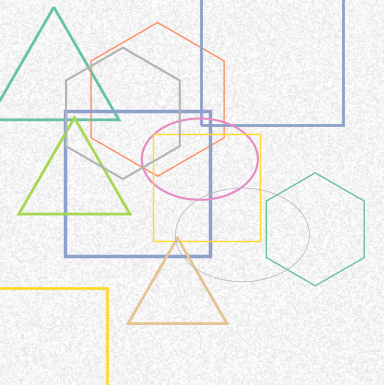[{"shape": "triangle", "thickness": 2, "radius": 0.98, "center": [0.14, 0.786]}, {"shape": "hexagon", "thickness": 1, "radius": 0.73, "center": [0.819, 0.404]}, {"shape": "hexagon", "thickness": 1, "radius": 1.0, "center": [0.409, 0.742]}, {"shape": "square", "thickness": 2.5, "radius": 0.94, "center": [0.357, 0.523]}, {"shape": "square", "thickness": 2, "radius": 0.92, "center": [0.705, 0.86]}, {"shape": "oval", "thickness": 1.5, "radius": 0.75, "center": [0.519, 0.587]}, {"shape": "triangle", "thickness": 2, "radius": 0.83, "center": [0.193, 0.527]}, {"shape": "square", "thickness": 1, "radius": 0.69, "center": [0.537, 0.513]}, {"shape": "square", "thickness": 2, "radius": 0.75, "center": [0.129, 0.102]}, {"shape": "triangle", "thickness": 2, "radius": 0.74, "center": [0.461, 0.234]}, {"shape": "oval", "thickness": 0.5, "radius": 0.87, "center": [0.63, 0.39]}, {"shape": "hexagon", "thickness": 1.5, "radius": 0.85, "center": [0.319, 0.706]}]